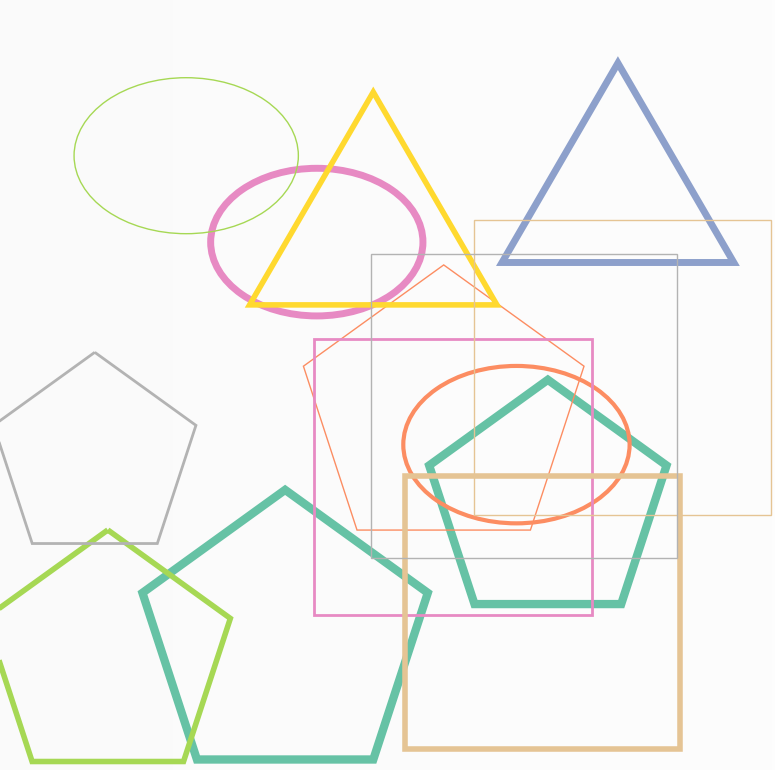[{"shape": "pentagon", "thickness": 3, "radius": 0.97, "center": [0.368, 0.17]}, {"shape": "pentagon", "thickness": 3, "radius": 0.81, "center": [0.707, 0.346]}, {"shape": "pentagon", "thickness": 0.5, "radius": 0.95, "center": [0.573, 0.466]}, {"shape": "oval", "thickness": 1.5, "radius": 0.73, "center": [0.666, 0.423]}, {"shape": "triangle", "thickness": 2.5, "radius": 0.86, "center": [0.797, 0.745]}, {"shape": "square", "thickness": 1, "radius": 0.9, "center": [0.584, 0.381]}, {"shape": "oval", "thickness": 2.5, "radius": 0.68, "center": [0.409, 0.686]}, {"shape": "oval", "thickness": 0.5, "radius": 0.72, "center": [0.24, 0.798]}, {"shape": "pentagon", "thickness": 2, "radius": 0.83, "center": [0.139, 0.146]}, {"shape": "triangle", "thickness": 2, "radius": 0.92, "center": [0.482, 0.696]}, {"shape": "square", "thickness": 2, "radius": 0.89, "center": [0.7, 0.205]}, {"shape": "square", "thickness": 0.5, "radius": 0.96, "center": [0.803, 0.522]}, {"shape": "pentagon", "thickness": 1, "radius": 0.69, "center": [0.122, 0.405]}, {"shape": "square", "thickness": 0.5, "radius": 0.99, "center": [0.676, 0.473]}]